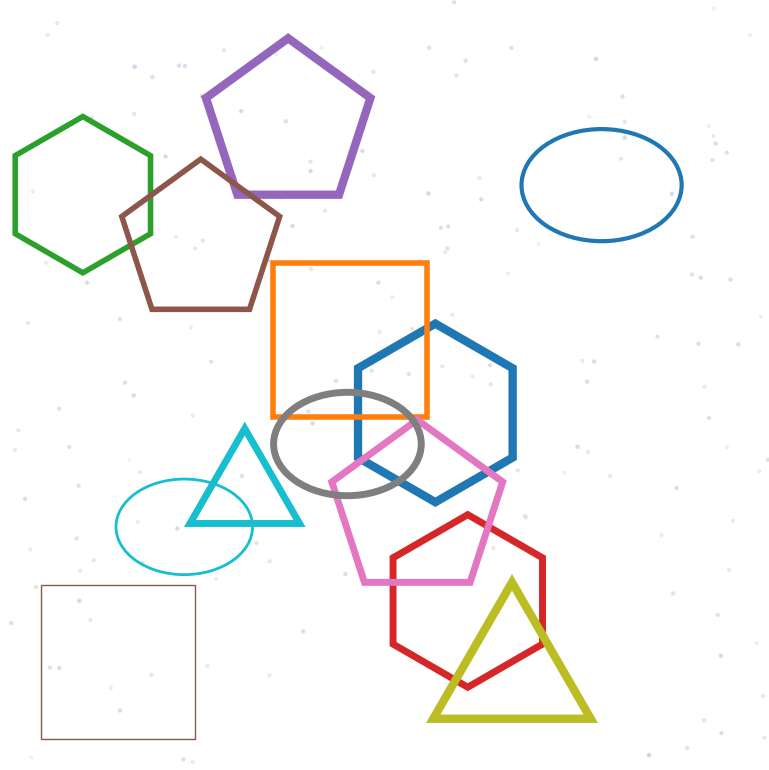[{"shape": "hexagon", "thickness": 3, "radius": 0.58, "center": [0.565, 0.464]}, {"shape": "oval", "thickness": 1.5, "radius": 0.52, "center": [0.781, 0.76]}, {"shape": "square", "thickness": 2, "radius": 0.5, "center": [0.454, 0.559]}, {"shape": "hexagon", "thickness": 2, "radius": 0.51, "center": [0.108, 0.747]}, {"shape": "hexagon", "thickness": 2.5, "radius": 0.56, "center": [0.607, 0.22]}, {"shape": "pentagon", "thickness": 3, "radius": 0.56, "center": [0.374, 0.838]}, {"shape": "square", "thickness": 0.5, "radius": 0.5, "center": [0.153, 0.141]}, {"shape": "pentagon", "thickness": 2, "radius": 0.54, "center": [0.261, 0.686]}, {"shape": "pentagon", "thickness": 2.5, "radius": 0.58, "center": [0.542, 0.338]}, {"shape": "oval", "thickness": 2.5, "radius": 0.48, "center": [0.451, 0.423]}, {"shape": "triangle", "thickness": 3, "radius": 0.59, "center": [0.665, 0.126]}, {"shape": "triangle", "thickness": 2.5, "radius": 0.41, "center": [0.318, 0.361]}, {"shape": "oval", "thickness": 1, "radius": 0.44, "center": [0.239, 0.316]}]